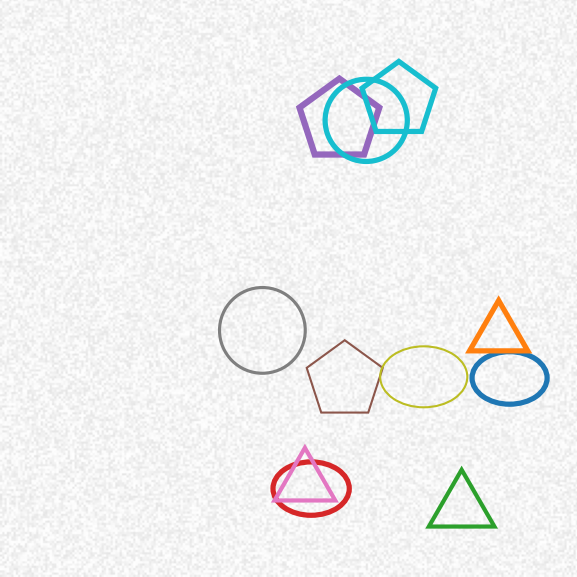[{"shape": "oval", "thickness": 2.5, "radius": 0.32, "center": [0.882, 0.345]}, {"shape": "triangle", "thickness": 2.5, "radius": 0.29, "center": [0.863, 0.421]}, {"shape": "triangle", "thickness": 2, "radius": 0.33, "center": [0.799, 0.12]}, {"shape": "oval", "thickness": 2.5, "radius": 0.33, "center": [0.539, 0.153]}, {"shape": "pentagon", "thickness": 3, "radius": 0.36, "center": [0.588, 0.79]}, {"shape": "pentagon", "thickness": 1, "radius": 0.35, "center": [0.597, 0.341]}, {"shape": "triangle", "thickness": 2, "radius": 0.3, "center": [0.528, 0.163]}, {"shape": "circle", "thickness": 1.5, "radius": 0.37, "center": [0.454, 0.427]}, {"shape": "oval", "thickness": 1, "radius": 0.38, "center": [0.734, 0.347]}, {"shape": "pentagon", "thickness": 2.5, "radius": 0.34, "center": [0.691, 0.826]}, {"shape": "circle", "thickness": 2.5, "radius": 0.36, "center": [0.634, 0.791]}]